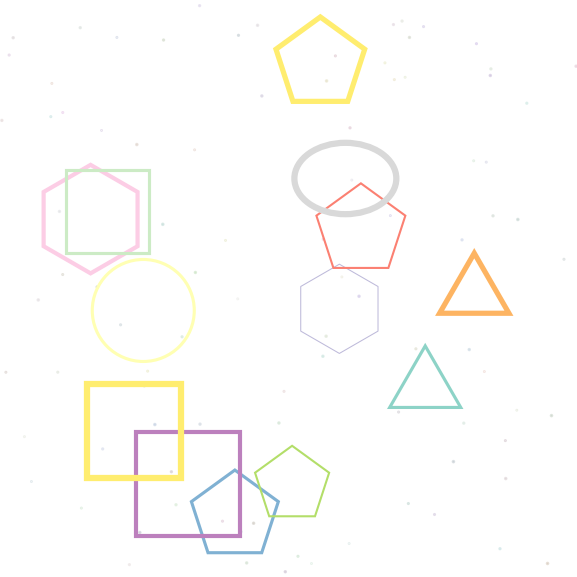[{"shape": "triangle", "thickness": 1.5, "radius": 0.36, "center": [0.736, 0.329]}, {"shape": "circle", "thickness": 1.5, "radius": 0.44, "center": [0.248, 0.462]}, {"shape": "hexagon", "thickness": 0.5, "radius": 0.39, "center": [0.588, 0.464]}, {"shape": "pentagon", "thickness": 1, "radius": 0.4, "center": [0.625, 0.601]}, {"shape": "pentagon", "thickness": 1.5, "radius": 0.4, "center": [0.407, 0.106]}, {"shape": "triangle", "thickness": 2.5, "radius": 0.35, "center": [0.821, 0.491]}, {"shape": "pentagon", "thickness": 1, "radius": 0.34, "center": [0.506, 0.16]}, {"shape": "hexagon", "thickness": 2, "radius": 0.47, "center": [0.157, 0.62]}, {"shape": "oval", "thickness": 3, "radius": 0.44, "center": [0.598, 0.69]}, {"shape": "square", "thickness": 2, "radius": 0.45, "center": [0.325, 0.16]}, {"shape": "square", "thickness": 1.5, "radius": 0.36, "center": [0.186, 0.632]}, {"shape": "pentagon", "thickness": 2.5, "radius": 0.4, "center": [0.555, 0.889]}, {"shape": "square", "thickness": 3, "radius": 0.41, "center": [0.232, 0.253]}]